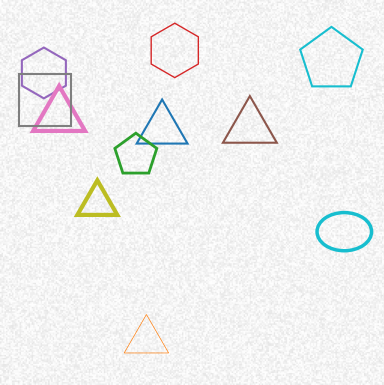[{"shape": "triangle", "thickness": 1.5, "radius": 0.38, "center": [0.421, 0.665]}, {"shape": "triangle", "thickness": 0.5, "radius": 0.33, "center": [0.38, 0.117]}, {"shape": "pentagon", "thickness": 2, "radius": 0.29, "center": [0.353, 0.597]}, {"shape": "hexagon", "thickness": 1, "radius": 0.35, "center": [0.454, 0.869]}, {"shape": "hexagon", "thickness": 1.5, "radius": 0.33, "center": [0.114, 0.811]}, {"shape": "triangle", "thickness": 1.5, "radius": 0.4, "center": [0.649, 0.67]}, {"shape": "triangle", "thickness": 3, "radius": 0.39, "center": [0.154, 0.699]}, {"shape": "square", "thickness": 1.5, "radius": 0.34, "center": [0.118, 0.74]}, {"shape": "triangle", "thickness": 3, "radius": 0.3, "center": [0.253, 0.472]}, {"shape": "oval", "thickness": 2.5, "radius": 0.35, "center": [0.894, 0.398]}, {"shape": "pentagon", "thickness": 1.5, "radius": 0.43, "center": [0.861, 0.845]}]